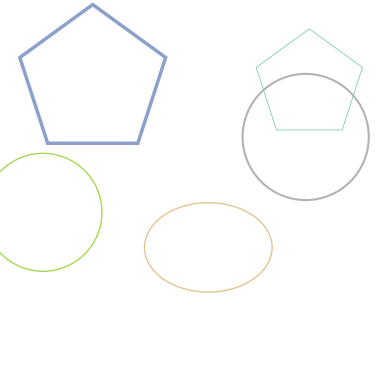[{"shape": "pentagon", "thickness": 0.5, "radius": 0.73, "center": [0.803, 0.78]}, {"shape": "pentagon", "thickness": 2.5, "radius": 1.0, "center": [0.241, 0.789]}, {"shape": "circle", "thickness": 1, "radius": 0.77, "center": [0.112, 0.449]}, {"shape": "oval", "thickness": 1, "radius": 0.83, "center": [0.541, 0.357]}, {"shape": "circle", "thickness": 1.5, "radius": 0.82, "center": [0.794, 0.644]}]